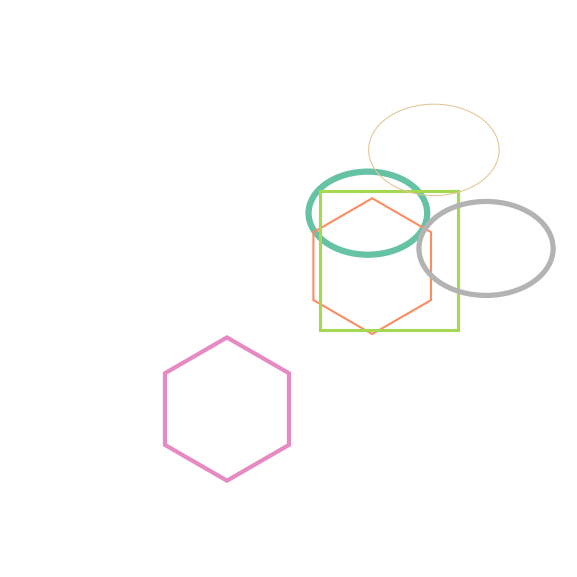[{"shape": "oval", "thickness": 3, "radius": 0.51, "center": [0.637, 0.63]}, {"shape": "hexagon", "thickness": 1, "radius": 0.59, "center": [0.644, 0.538]}, {"shape": "hexagon", "thickness": 2, "radius": 0.62, "center": [0.393, 0.291]}, {"shape": "square", "thickness": 1.5, "radius": 0.6, "center": [0.674, 0.548]}, {"shape": "oval", "thickness": 0.5, "radius": 0.57, "center": [0.751, 0.74]}, {"shape": "oval", "thickness": 2.5, "radius": 0.58, "center": [0.842, 0.569]}]